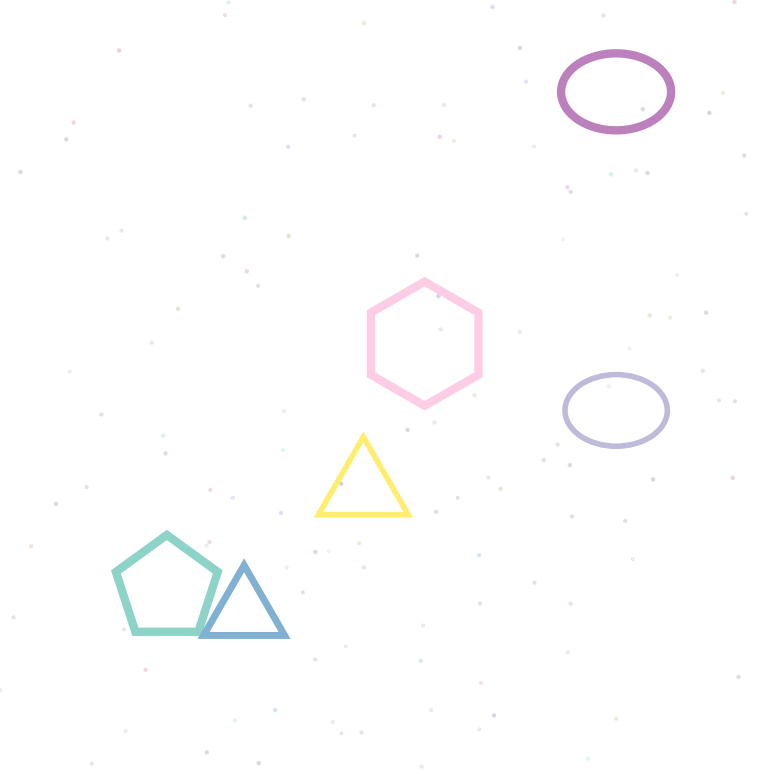[{"shape": "pentagon", "thickness": 3, "radius": 0.35, "center": [0.217, 0.236]}, {"shape": "oval", "thickness": 2, "radius": 0.33, "center": [0.8, 0.467]}, {"shape": "triangle", "thickness": 2.5, "radius": 0.3, "center": [0.317, 0.205]}, {"shape": "hexagon", "thickness": 3, "radius": 0.4, "center": [0.552, 0.554]}, {"shape": "oval", "thickness": 3, "radius": 0.36, "center": [0.8, 0.881]}, {"shape": "triangle", "thickness": 2, "radius": 0.34, "center": [0.472, 0.365]}]